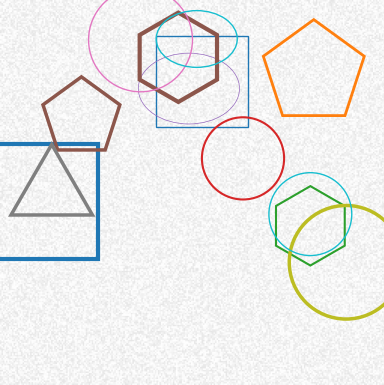[{"shape": "square", "thickness": 3, "radius": 0.75, "center": [0.105, 0.477]}, {"shape": "square", "thickness": 1, "radius": 0.6, "center": [0.524, 0.788]}, {"shape": "pentagon", "thickness": 2, "radius": 0.69, "center": [0.815, 0.811]}, {"shape": "hexagon", "thickness": 1.5, "radius": 0.52, "center": [0.806, 0.413]}, {"shape": "circle", "thickness": 1.5, "radius": 0.53, "center": [0.631, 0.589]}, {"shape": "oval", "thickness": 0.5, "radius": 0.66, "center": [0.491, 0.77]}, {"shape": "pentagon", "thickness": 2.5, "radius": 0.52, "center": [0.211, 0.695]}, {"shape": "hexagon", "thickness": 3, "radius": 0.58, "center": [0.463, 0.851]}, {"shape": "circle", "thickness": 1, "radius": 0.67, "center": [0.365, 0.896]}, {"shape": "triangle", "thickness": 2.5, "radius": 0.61, "center": [0.134, 0.503]}, {"shape": "circle", "thickness": 2.5, "radius": 0.74, "center": [0.899, 0.319]}, {"shape": "oval", "thickness": 1, "radius": 0.53, "center": [0.511, 0.899]}, {"shape": "circle", "thickness": 1, "radius": 0.54, "center": [0.806, 0.444]}]